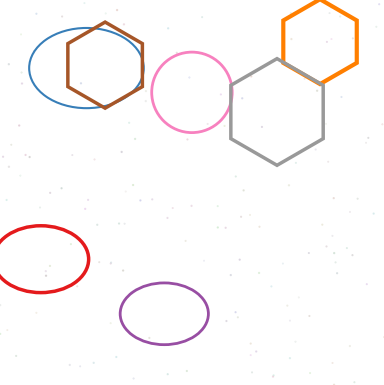[{"shape": "oval", "thickness": 2.5, "radius": 0.62, "center": [0.106, 0.327]}, {"shape": "oval", "thickness": 1.5, "radius": 0.74, "center": [0.225, 0.823]}, {"shape": "oval", "thickness": 2, "radius": 0.57, "center": [0.427, 0.185]}, {"shape": "hexagon", "thickness": 3, "radius": 0.55, "center": [0.831, 0.892]}, {"shape": "hexagon", "thickness": 2.5, "radius": 0.56, "center": [0.273, 0.831]}, {"shape": "circle", "thickness": 2, "radius": 0.52, "center": [0.499, 0.76]}, {"shape": "hexagon", "thickness": 2.5, "radius": 0.69, "center": [0.72, 0.709]}]